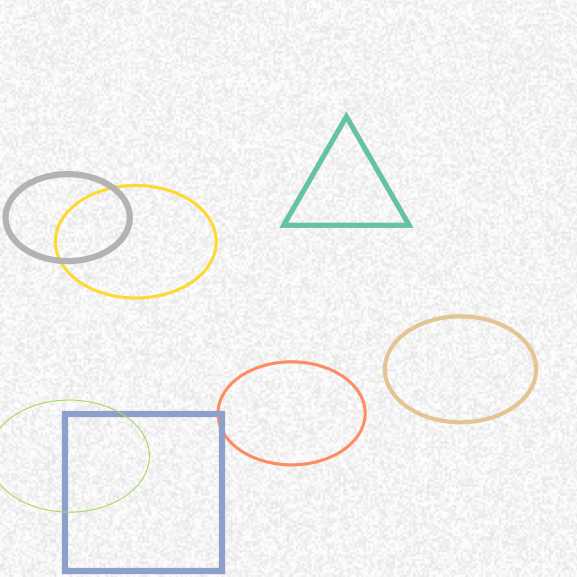[{"shape": "triangle", "thickness": 2.5, "radius": 0.63, "center": [0.6, 0.672]}, {"shape": "oval", "thickness": 1.5, "radius": 0.64, "center": [0.505, 0.283]}, {"shape": "square", "thickness": 3, "radius": 0.68, "center": [0.249, 0.146]}, {"shape": "oval", "thickness": 0.5, "radius": 0.69, "center": [0.12, 0.209]}, {"shape": "oval", "thickness": 1.5, "radius": 0.7, "center": [0.235, 0.581]}, {"shape": "oval", "thickness": 2, "radius": 0.66, "center": [0.797, 0.36]}, {"shape": "oval", "thickness": 3, "radius": 0.54, "center": [0.117, 0.622]}]